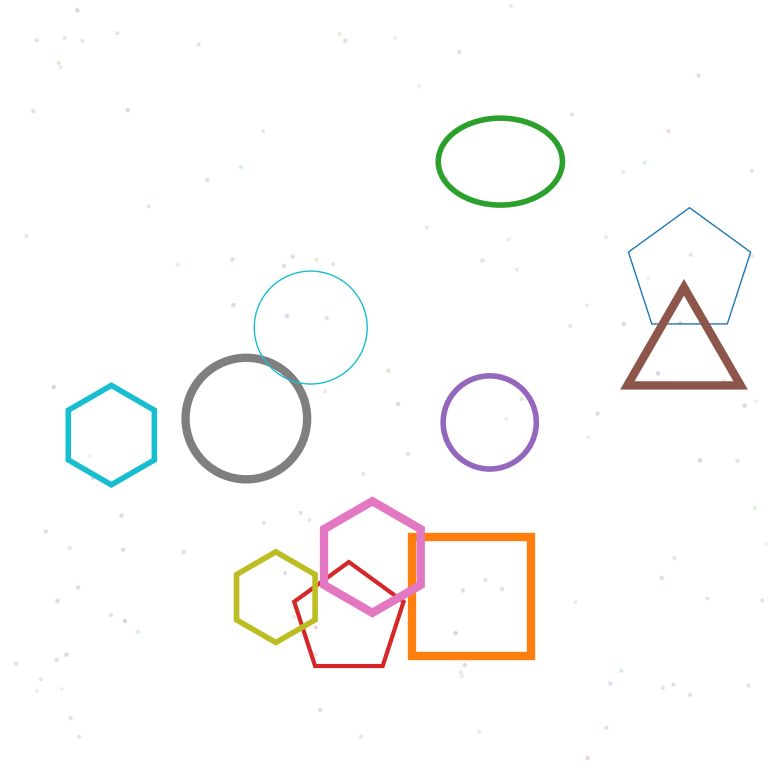[{"shape": "pentagon", "thickness": 0.5, "radius": 0.42, "center": [0.896, 0.647]}, {"shape": "square", "thickness": 3, "radius": 0.39, "center": [0.612, 0.225]}, {"shape": "oval", "thickness": 2, "radius": 0.4, "center": [0.65, 0.79]}, {"shape": "pentagon", "thickness": 1.5, "radius": 0.37, "center": [0.453, 0.195]}, {"shape": "circle", "thickness": 2, "radius": 0.3, "center": [0.636, 0.451]}, {"shape": "triangle", "thickness": 3, "radius": 0.42, "center": [0.888, 0.542]}, {"shape": "hexagon", "thickness": 3, "radius": 0.36, "center": [0.484, 0.277]}, {"shape": "circle", "thickness": 3, "radius": 0.39, "center": [0.32, 0.456]}, {"shape": "hexagon", "thickness": 2, "radius": 0.29, "center": [0.358, 0.224]}, {"shape": "hexagon", "thickness": 2, "radius": 0.32, "center": [0.145, 0.435]}, {"shape": "circle", "thickness": 0.5, "radius": 0.37, "center": [0.404, 0.575]}]